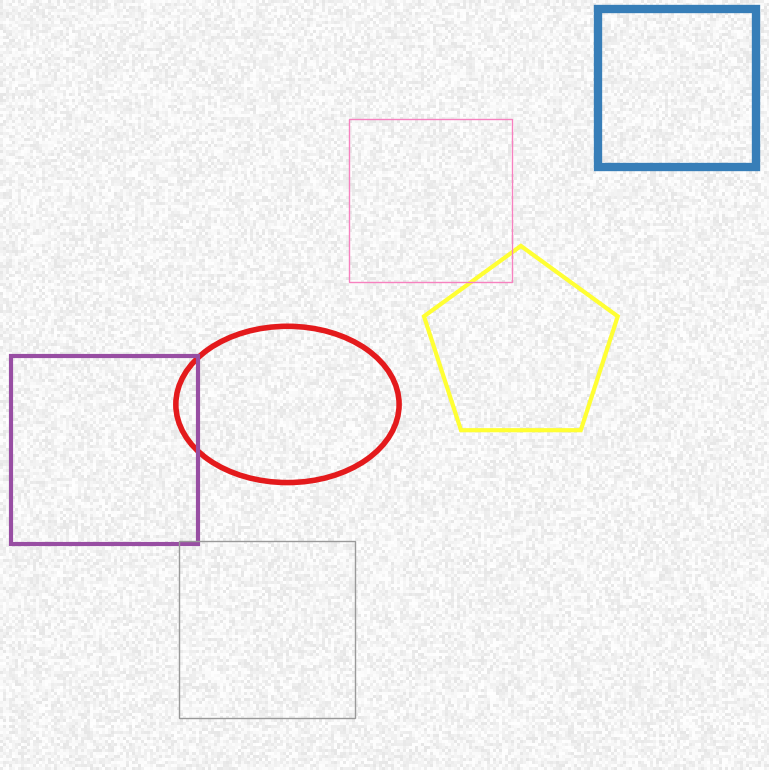[{"shape": "oval", "thickness": 2, "radius": 0.72, "center": [0.373, 0.475]}, {"shape": "square", "thickness": 3, "radius": 0.51, "center": [0.879, 0.886]}, {"shape": "square", "thickness": 1.5, "radius": 0.61, "center": [0.136, 0.415]}, {"shape": "pentagon", "thickness": 1.5, "radius": 0.66, "center": [0.676, 0.548]}, {"shape": "square", "thickness": 0.5, "radius": 0.53, "center": [0.559, 0.74]}, {"shape": "square", "thickness": 0.5, "radius": 0.57, "center": [0.347, 0.183]}]